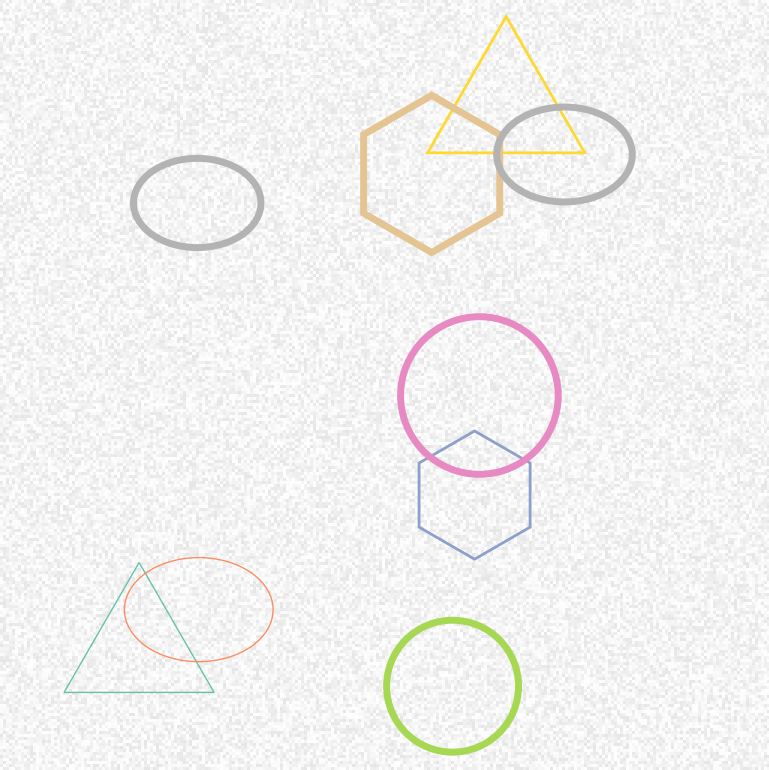[{"shape": "triangle", "thickness": 0.5, "radius": 0.56, "center": [0.181, 0.157]}, {"shape": "oval", "thickness": 0.5, "radius": 0.48, "center": [0.258, 0.208]}, {"shape": "hexagon", "thickness": 1, "radius": 0.42, "center": [0.616, 0.357]}, {"shape": "circle", "thickness": 2.5, "radius": 0.51, "center": [0.623, 0.486]}, {"shape": "circle", "thickness": 2.5, "radius": 0.43, "center": [0.588, 0.109]}, {"shape": "triangle", "thickness": 1, "radius": 0.59, "center": [0.657, 0.86]}, {"shape": "hexagon", "thickness": 2.5, "radius": 0.51, "center": [0.561, 0.774]}, {"shape": "oval", "thickness": 2.5, "radius": 0.41, "center": [0.256, 0.736]}, {"shape": "oval", "thickness": 2.5, "radius": 0.44, "center": [0.733, 0.799]}]